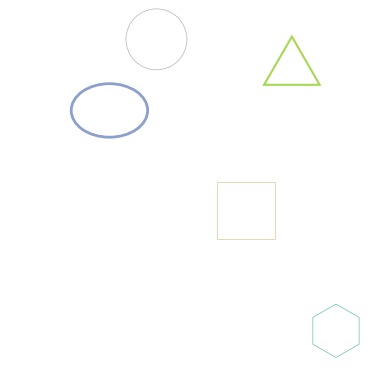[{"shape": "hexagon", "thickness": 0.5, "radius": 0.35, "center": [0.873, 0.141]}, {"shape": "oval", "thickness": 2, "radius": 0.5, "center": [0.284, 0.713]}, {"shape": "triangle", "thickness": 1.5, "radius": 0.42, "center": [0.758, 0.821]}, {"shape": "square", "thickness": 0.5, "radius": 0.38, "center": [0.639, 0.453]}, {"shape": "circle", "thickness": 0.5, "radius": 0.4, "center": [0.406, 0.898]}]